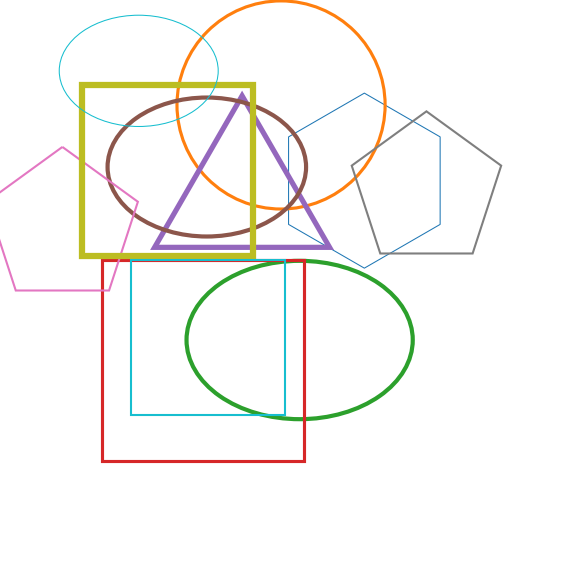[{"shape": "hexagon", "thickness": 0.5, "radius": 0.76, "center": [0.631, 0.686]}, {"shape": "circle", "thickness": 1.5, "radius": 0.9, "center": [0.487, 0.817]}, {"shape": "oval", "thickness": 2, "radius": 0.98, "center": [0.519, 0.41]}, {"shape": "square", "thickness": 1.5, "radius": 0.87, "center": [0.352, 0.375]}, {"shape": "triangle", "thickness": 2.5, "radius": 0.87, "center": [0.419, 0.658]}, {"shape": "oval", "thickness": 2, "radius": 0.86, "center": [0.358, 0.71]}, {"shape": "pentagon", "thickness": 1, "radius": 0.69, "center": [0.108, 0.607]}, {"shape": "pentagon", "thickness": 1, "radius": 0.68, "center": [0.738, 0.67]}, {"shape": "square", "thickness": 3, "radius": 0.74, "center": [0.29, 0.704]}, {"shape": "square", "thickness": 1, "radius": 0.67, "center": [0.36, 0.415]}, {"shape": "oval", "thickness": 0.5, "radius": 0.69, "center": [0.24, 0.876]}]